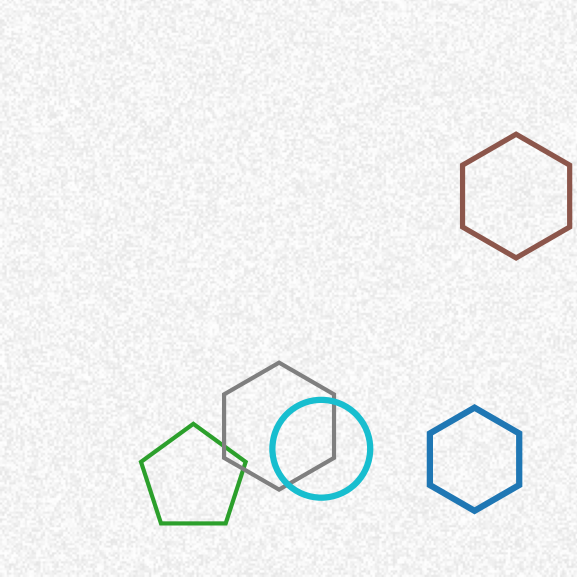[{"shape": "hexagon", "thickness": 3, "radius": 0.45, "center": [0.822, 0.204]}, {"shape": "pentagon", "thickness": 2, "radius": 0.48, "center": [0.335, 0.17]}, {"shape": "hexagon", "thickness": 2.5, "radius": 0.54, "center": [0.894, 0.66]}, {"shape": "hexagon", "thickness": 2, "radius": 0.55, "center": [0.483, 0.261]}, {"shape": "circle", "thickness": 3, "radius": 0.42, "center": [0.556, 0.222]}]